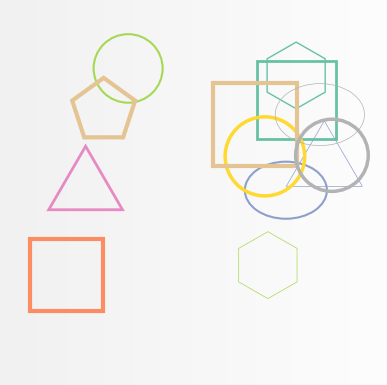[{"shape": "hexagon", "thickness": 1, "radius": 0.43, "center": [0.764, 0.804]}, {"shape": "square", "thickness": 2, "radius": 0.51, "center": [0.766, 0.74]}, {"shape": "square", "thickness": 3, "radius": 0.47, "center": [0.172, 0.286]}, {"shape": "oval", "thickness": 1.5, "radius": 0.53, "center": [0.738, 0.506]}, {"shape": "triangle", "thickness": 0.5, "radius": 0.57, "center": [0.837, 0.573]}, {"shape": "triangle", "thickness": 2, "radius": 0.55, "center": [0.221, 0.51]}, {"shape": "hexagon", "thickness": 0.5, "radius": 0.43, "center": [0.691, 0.311]}, {"shape": "circle", "thickness": 1.5, "radius": 0.45, "center": [0.331, 0.822]}, {"shape": "circle", "thickness": 2.5, "radius": 0.51, "center": [0.684, 0.594]}, {"shape": "square", "thickness": 3, "radius": 0.54, "center": [0.658, 0.677]}, {"shape": "pentagon", "thickness": 3, "radius": 0.43, "center": [0.268, 0.712]}, {"shape": "oval", "thickness": 0.5, "radius": 0.58, "center": [0.825, 0.702]}, {"shape": "circle", "thickness": 2.5, "radius": 0.47, "center": [0.857, 0.597]}]